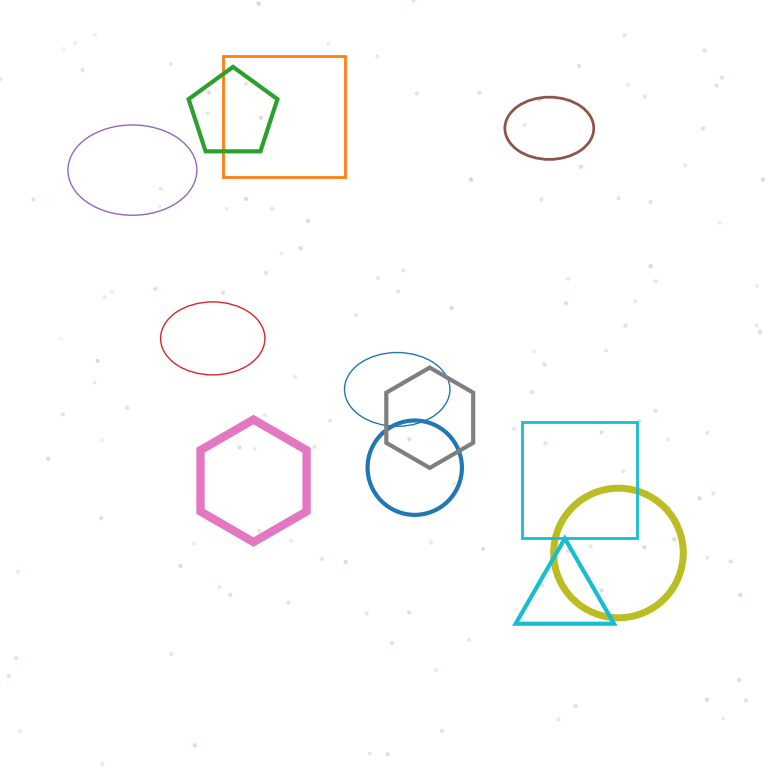[{"shape": "circle", "thickness": 1.5, "radius": 0.31, "center": [0.539, 0.393]}, {"shape": "oval", "thickness": 0.5, "radius": 0.34, "center": [0.516, 0.494]}, {"shape": "square", "thickness": 1, "radius": 0.39, "center": [0.369, 0.849]}, {"shape": "pentagon", "thickness": 1.5, "radius": 0.3, "center": [0.303, 0.852]}, {"shape": "oval", "thickness": 0.5, "radius": 0.34, "center": [0.276, 0.561]}, {"shape": "oval", "thickness": 0.5, "radius": 0.42, "center": [0.172, 0.779]}, {"shape": "oval", "thickness": 1, "radius": 0.29, "center": [0.713, 0.833]}, {"shape": "hexagon", "thickness": 3, "radius": 0.4, "center": [0.329, 0.376]}, {"shape": "hexagon", "thickness": 1.5, "radius": 0.33, "center": [0.558, 0.457]}, {"shape": "circle", "thickness": 2.5, "radius": 0.42, "center": [0.803, 0.282]}, {"shape": "triangle", "thickness": 1.5, "radius": 0.37, "center": [0.734, 0.227]}, {"shape": "square", "thickness": 1, "radius": 0.37, "center": [0.753, 0.377]}]